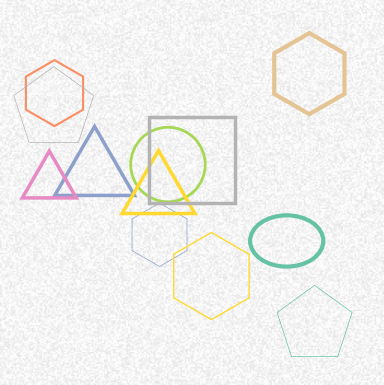[{"shape": "pentagon", "thickness": 0.5, "radius": 0.51, "center": [0.817, 0.157]}, {"shape": "oval", "thickness": 3, "radius": 0.48, "center": [0.745, 0.374]}, {"shape": "hexagon", "thickness": 1.5, "radius": 0.43, "center": [0.142, 0.758]}, {"shape": "hexagon", "thickness": 0.5, "radius": 0.41, "center": [0.414, 0.39]}, {"shape": "triangle", "thickness": 2.5, "radius": 0.6, "center": [0.246, 0.552]}, {"shape": "triangle", "thickness": 2.5, "radius": 0.41, "center": [0.128, 0.526]}, {"shape": "circle", "thickness": 2, "radius": 0.48, "center": [0.436, 0.573]}, {"shape": "hexagon", "thickness": 1, "radius": 0.57, "center": [0.549, 0.283]}, {"shape": "triangle", "thickness": 2.5, "radius": 0.55, "center": [0.412, 0.5]}, {"shape": "hexagon", "thickness": 3, "radius": 0.53, "center": [0.804, 0.809]}, {"shape": "pentagon", "thickness": 0.5, "radius": 0.55, "center": [0.14, 0.718]}, {"shape": "square", "thickness": 2.5, "radius": 0.56, "center": [0.498, 0.585]}]